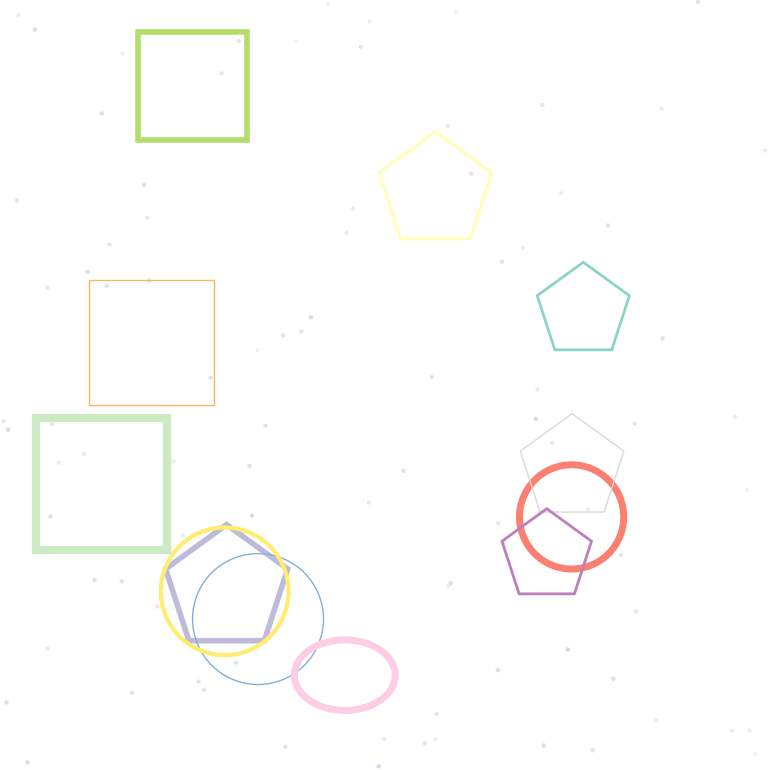[{"shape": "pentagon", "thickness": 1, "radius": 0.31, "center": [0.758, 0.597]}, {"shape": "pentagon", "thickness": 1, "radius": 0.38, "center": [0.565, 0.752]}, {"shape": "pentagon", "thickness": 2, "radius": 0.42, "center": [0.294, 0.235]}, {"shape": "circle", "thickness": 2.5, "radius": 0.34, "center": [0.742, 0.329]}, {"shape": "circle", "thickness": 0.5, "radius": 0.43, "center": [0.335, 0.196]}, {"shape": "square", "thickness": 0.5, "radius": 0.41, "center": [0.196, 0.556]}, {"shape": "square", "thickness": 2, "radius": 0.35, "center": [0.25, 0.888]}, {"shape": "oval", "thickness": 2.5, "radius": 0.33, "center": [0.448, 0.123]}, {"shape": "pentagon", "thickness": 0.5, "radius": 0.35, "center": [0.743, 0.392]}, {"shape": "pentagon", "thickness": 1, "radius": 0.31, "center": [0.71, 0.278]}, {"shape": "square", "thickness": 3, "radius": 0.43, "center": [0.132, 0.371]}, {"shape": "circle", "thickness": 1.5, "radius": 0.41, "center": [0.292, 0.232]}]